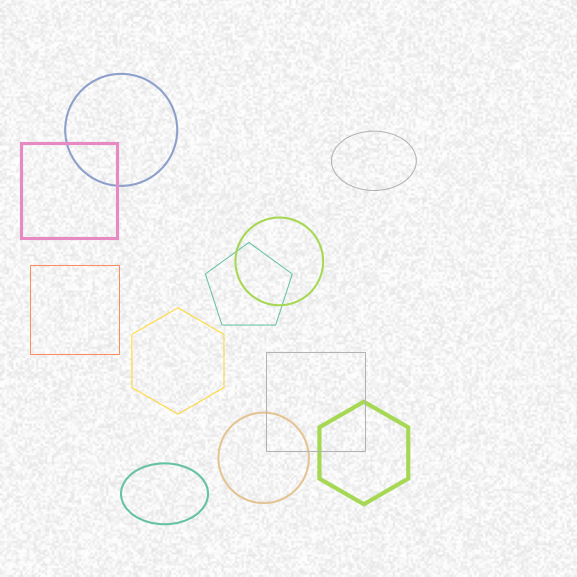[{"shape": "pentagon", "thickness": 0.5, "radius": 0.4, "center": [0.431, 0.5]}, {"shape": "oval", "thickness": 1, "radius": 0.38, "center": [0.285, 0.144]}, {"shape": "square", "thickness": 0.5, "radius": 0.38, "center": [0.129, 0.464]}, {"shape": "circle", "thickness": 1, "radius": 0.48, "center": [0.21, 0.774]}, {"shape": "square", "thickness": 1.5, "radius": 0.41, "center": [0.12, 0.669]}, {"shape": "circle", "thickness": 1, "radius": 0.38, "center": [0.484, 0.546]}, {"shape": "hexagon", "thickness": 2, "radius": 0.44, "center": [0.63, 0.215]}, {"shape": "hexagon", "thickness": 0.5, "radius": 0.46, "center": [0.308, 0.374]}, {"shape": "circle", "thickness": 1, "radius": 0.39, "center": [0.457, 0.206]}, {"shape": "oval", "thickness": 0.5, "radius": 0.37, "center": [0.647, 0.721]}, {"shape": "square", "thickness": 0.5, "radius": 0.43, "center": [0.546, 0.303]}]